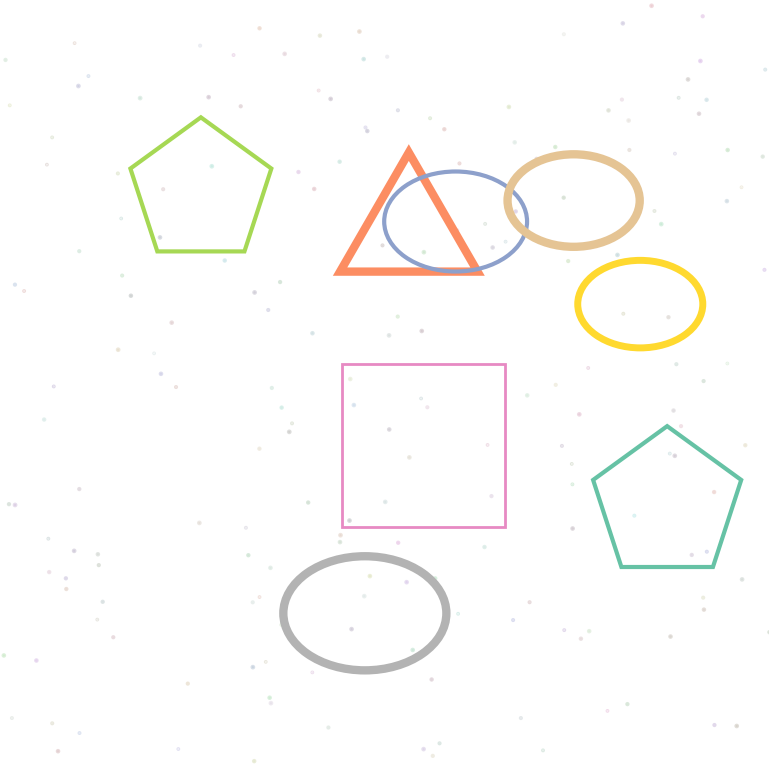[{"shape": "pentagon", "thickness": 1.5, "radius": 0.51, "center": [0.866, 0.345]}, {"shape": "triangle", "thickness": 3, "radius": 0.52, "center": [0.531, 0.699]}, {"shape": "oval", "thickness": 1.5, "radius": 0.46, "center": [0.592, 0.712]}, {"shape": "square", "thickness": 1, "radius": 0.53, "center": [0.55, 0.421]}, {"shape": "pentagon", "thickness": 1.5, "radius": 0.48, "center": [0.261, 0.751]}, {"shape": "oval", "thickness": 2.5, "radius": 0.41, "center": [0.832, 0.605]}, {"shape": "oval", "thickness": 3, "radius": 0.43, "center": [0.745, 0.74]}, {"shape": "oval", "thickness": 3, "radius": 0.53, "center": [0.474, 0.204]}]